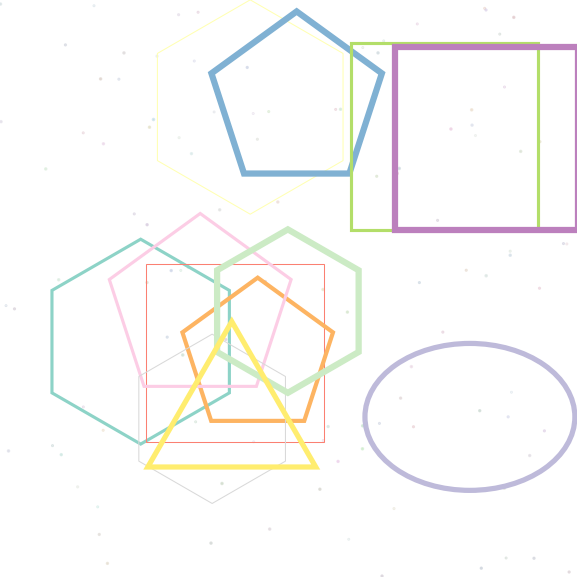[{"shape": "hexagon", "thickness": 1.5, "radius": 0.89, "center": [0.244, 0.408]}, {"shape": "hexagon", "thickness": 0.5, "radius": 0.93, "center": [0.433, 0.814]}, {"shape": "oval", "thickness": 2.5, "radius": 0.91, "center": [0.814, 0.277]}, {"shape": "square", "thickness": 0.5, "radius": 0.77, "center": [0.407, 0.388]}, {"shape": "pentagon", "thickness": 3, "radius": 0.78, "center": [0.514, 0.824]}, {"shape": "pentagon", "thickness": 2, "radius": 0.69, "center": [0.446, 0.381]}, {"shape": "square", "thickness": 1.5, "radius": 0.81, "center": [0.77, 0.763]}, {"shape": "pentagon", "thickness": 1.5, "radius": 0.83, "center": [0.347, 0.464]}, {"shape": "hexagon", "thickness": 0.5, "radius": 0.73, "center": [0.367, 0.274]}, {"shape": "square", "thickness": 3, "radius": 0.79, "center": [0.842, 0.759]}, {"shape": "hexagon", "thickness": 3, "radius": 0.71, "center": [0.498, 0.46]}, {"shape": "triangle", "thickness": 2.5, "radius": 0.84, "center": [0.401, 0.274]}]